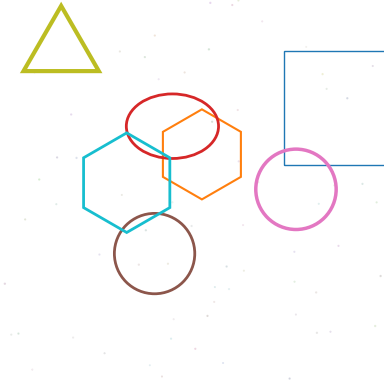[{"shape": "square", "thickness": 1, "radius": 0.74, "center": [0.885, 0.72]}, {"shape": "hexagon", "thickness": 1.5, "radius": 0.58, "center": [0.524, 0.599]}, {"shape": "oval", "thickness": 2, "radius": 0.6, "center": [0.448, 0.672]}, {"shape": "circle", "thickness": 2, "radius": 0.52, "center": [0.401, 0.341]}, {"shape": "circle", "thickness": 2.5, "radius": 0.52, "center": [0.769, 0.508]}, {"shape": "triangle", "thickness": 3, "radius": 0.56, "center": [0.159, 0.872]}, {"shape": "hexagon", "thickness": 2, "radius": 0.65, "center": [0.329, 0.525]}]